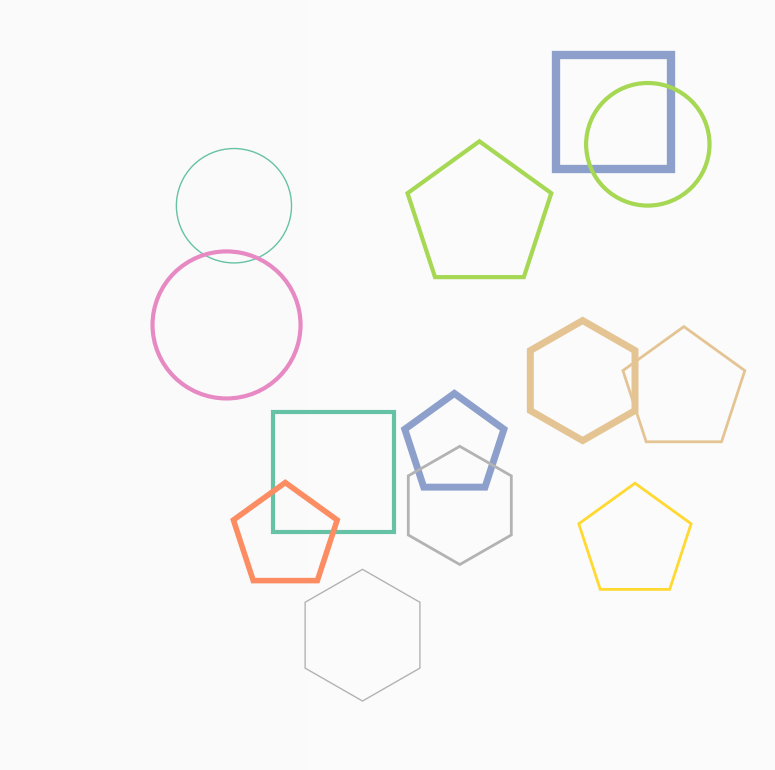[{"shape": "square", "thickness": 1.5, "radius": 0.39, "center": [0.43, 0.388]}, {"shape": "circle", "thickness": 0.5, "radius": 0.37, "center": [0.302, 0.733]}, {"shape": "pentagon", "thickness": 2, "radius": 0.35, "center": [0.368, 0.303]}, {"shape": "pentagon", "thickness": 2.5, "radius": 0.34, "center": [0.586, 0.422]}, {"shape": "square", "thickness": 3, "radius": 0.37, "center": [0.791, 0.854]}, {"shape": "circle", "thickness": 1.5, "radius": 0.48, "center": [0.292, 0.578]}, {"shape": "pentagon", "thickness": 1.5, "radius": 0.49, "center": [0.619, 0.719]}, {"shape": "circle", "thickness": 1.5, "radius": 0.4, "center": [0.836, 0.813]}, {"shape": "pentagon", "thickness": 1, "radius": 0.38, "center": [0.819, 0.296]}, {"shape": "hexagon", "thickness": 2.5, "radius": 0.39, "center": [0.752, 0.506]}, {"shape": "pentagon", "thickness": 1, "radius": 0.41, "center": [0.882, 0.493]}, {"shape": "hexagon", "thickness": 0.5, "radius": 0.43, "center": [0.468, 0.175]}, {"shape": "hexagon", "thickness": 1, "radius": 0.38, "center": [0.593, 0.344]}]